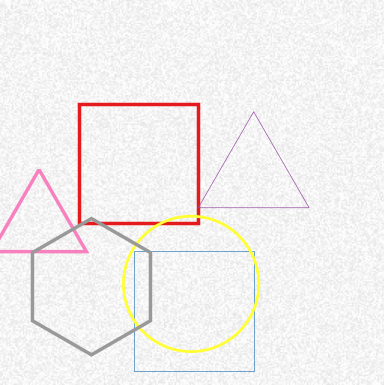[{"shape": "square", "thickness": 2.5, "radius": 0.78, "center": [0.36, 0.575]}, {"shape": "square", "thickness": 0.5, "radius": 0.78, "center": [0.504, 0.193]}, {"shape": "triangle", "thickness": 0.5, "radius": 0.83, "center": [0.659, 0.544]}, {"shape": "circle", "thickness": 2, "radius": 0.88, "center": [0.496, 0.263]}, {"shape": "triangle", "thickness": 2.5, "radius": 0.71, "center": [0.101, 0.417]}, {"shape": "hexagon", "thickness": 2.5, "radius": 0.88, "center": [0.238, 0.255]}]